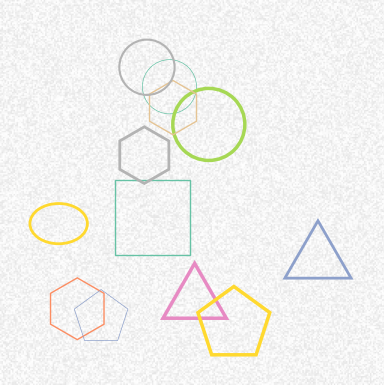[{"shape": "circle", "thickness": 0.5, "radius": 0.35, "center": [0.44, 0.775]}, {"shape": "square", "thickness": 1, "radius": 0.49, "center": [0.397, 0.434]}, {"shape": "hexagon", "thickness": 1, "radius": 0.4, "center": [0.201, 0.198]}, {"shape": "triangle", "thickness": 2, "radius": 0.5, "center": [0.826, 0.327]}, {"shape": "pentagon", "thickness": 0.5, "radius": 0.37, "center": [0.263, 0.175]}, {"shape": "triangle", "thickness": 2.5, "radius": 0.47, "center": [0.506, 0.221]}, {"shape": "circle", "thickness": 2.5, "radius": 0.47, "center": [0.542, 0.677]}, {"shape": "pentagon", "thickness": 2.5, "radius": 0.49, "center": [0.607, 0.158]}, {"shape": "oval", "thickness": 2, "radius": 0.37, "center": [0.152, 0.419]}, {"shape": "hexagon", "thickness": 1, "radius": 0.35, "center": [0.449, 0.72]}, {"shape": "hexagon", "thickness": 2, "radius": 0.37, "center": [0.375, 0.597]}, {"shape": "circle", "thickness": 1.5, "radius": 0.36, "center": [0.382, 0.825]}]